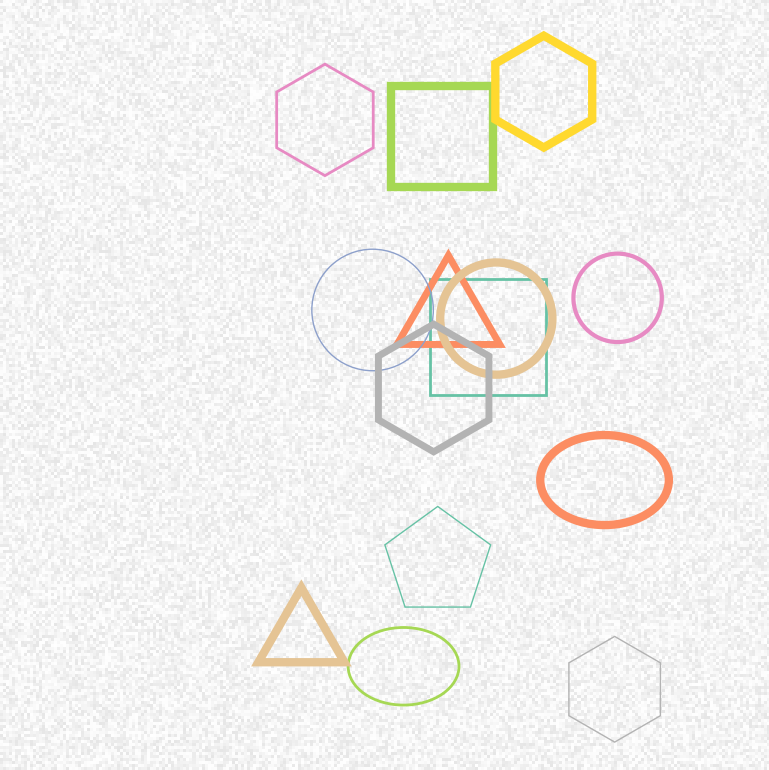[{"shape": "pentagon", "thickness": 0.5, "radius": 0.36, "center": [0.569, 0.27]}, {"shape": "square", "thickness": 1, "radius": 0.38, "center": [0.633, 0.562]}, {"shape": "oval", "thickness": 3, "radius": 0.42, "center": [0.785, 0.377]}, {"shape": "triangle", "thickness": 2.5, "radius": 0.39, "center": [0.582, 0.591]}, {"shape": "circle", "thickness": 0.5, "radius": 0.39, "center": [0.484, 0.597]}, {"shape": "hexagon", "thickness": 1, "radius": 0.36, "center": [0.422, 0.844]}, {"shape": "circle", "thickness": 1.5, "radius": 0.29, "center": [0.802, 0.613]}, {"shape": "oval", "thickness": 1, "radius": 0.36, "center": [0.524, 0.135]}, {"shape": "square", "thickness": 3, "radius": 0.33, "center": [0.574, 0.823]}, {"shape": "hexagon", "thickness": 3, "radius": 0.36, "center": [0.706, 0.881]}, {"shape": "triangle", "thickness": 3, "radius": 0.32, "center": [0.391, 0.172]}, {"shape": "circle", "thickness": 3, "radius": 0.36, "center": [0.645, 0.586]}, {"shape": "hexagon", "thickness": 2.5, "radius": 0.41, "center": [0.563, 0.496]}, {"shape": "hexagon", "thickness": 0.5, "radius": 0.34, "center": [0.798, 0.105]}]